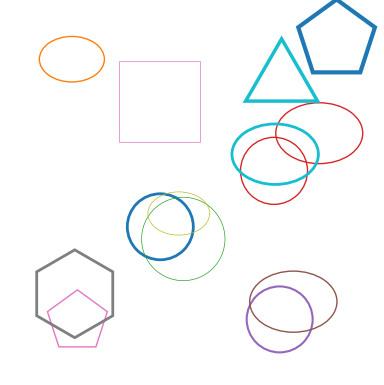[{"shape": "circle", "thickness": 2, "radius": 0.43, "center": [0.416, 0.411]}, {"shape": "pentagon", "thickness": 3, "radius": 0.52, "center": [0.874, 0.897]}, {"shape": "oval", "thickness": 1, "radius": 0.42, "center": [0.187, 0.846]}, {"shape": "circle", "thickness": 0.5, "radius": 0.54, "center": [0.476, 0.379]}, {"shape": "circle", "thickness": 1, "radius": 0.44, "center": [0.712, 0.556]}, {"shape": "oval", "thickness": 1, "radius": 0.56, "center": [0.829, 0.654]}, {"shape": "circle", "thickness": 1.5, "radius": 0.43, "center": [0.726, 0.17]}, {"shape": "oval", "thickness": 1, "radius": 0.57, "center": [0.762, 0.216]}, {"shape": "pentagon", "thickness": 1, "radius": 0.41, "center": [0.201, 0.165]}, {"shape": "square", "thickness": 0.5, "radius": 0.52, "center": [0.415, 0.737]}, {"shape": "hexagon", "thickness": 2, "radius": 0.57, "center": [0.194, 0.237]}, {"shape": "oval", "thickness": 0.5, "radius": 0.4, "center": [0.464, 0.445]}, {"shape": "oval", "thickness": 2, "radius": 0.56, "center": [0.715, 0.599]}, {"shape": "triangle", "thickness": 2.5, "radius": 0.54, "center": [0.731, 0.791]}]